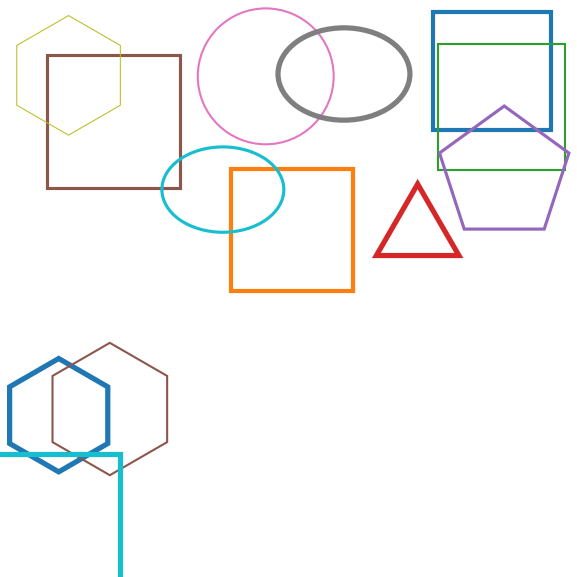[{"shape": "square", "thickness": 2, "radius": 0.51, "center": [0.851, 0.877]}, {"shape": "hexagon", "thickness": 2.5, "radius": 0.49, "center": [0.102, 0.28]}, {"shape": "square", "thickness": 2, "radius": 0.53, "center": [0.505, 0.6]}, {"shape": "square", "thickness": 1, "radius": 0.55, "center": [0.868, 0.814]}, {"shape": "triangle", "thickness": 2.5, "radius": 0.41, "center": [0.723, 0.598]}, {"shape": "pentagon", "thickness": 1.5, "radius": 0.59, "center": [0.873, 0.698]}, {"shape": "square", "thickness": 1.5, "radius": 0.58, "center": [0.197, 0.789]}, {"shape": "hexagon", "thickness": 1, "radius": 0.57, "center": [0.19, 0.291]}, {"shape": "circle", "thickness": 1, "radius": 0.59, "center": [0.46, 0.867]}, {"shape": "oval", "thickness": 2.5, "radius": 0.57, "center": [0.596, 0.871]}, {"shape": "hexagon", "thickness": 0.5, "radius": 0.52, "center": [0.119, 0.869]}, {"shape": "square", "thickness": 2.5, "radius": 0.54, "center": [0.101, 0.106]}, {"shape": "oval", "thickness": 1.5, "radius": 0.53, "center": [0.386, 0.671]}]